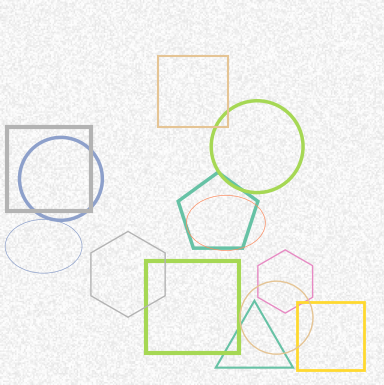[{"shape": "triangle", "thickness": 1.5, "radius": 0.58, "center": [0.661, 0.103]}, {"shape": "pentagon", "thickness": 2.5, "radius": 0.54, "center": [0.566, 0.444]}, {"shape": "oval", "thickness": 0.5, "radius": 0.51, "center": [0.587, 0.421]}, {"shape": "circle", "thickness": 2.5, "radius": 0.54, "center": [0.158, 0.535]}, {"shape": "oval", "thickness": 0.5, "radius": 0.5, "center": [0.113, 0.36]}, {"shape": "hexagon", "thickness": 1, "radius": 0.41, "center": [0.741, 0.269]}, {"shape": "circle", "thickness": 2.5, "radius": 0.6, "center": [0.668, 0.619]}, {"shape": "square", "thickness": 3, "radius": 0.6, "center": [0.5, 0.202]}, {"shape": "square", "thickness": 2, "radius": 0.44, "center": [0.858, 0.128]}, {"shape": "circle", "thickness": 1, "radius": 0.47, "center": [0.718, 0.175]}, {"shape": "square", "thickness": 1.5, "radius": 0.46, "center": [0.502, 0.762]}, {"shape": "hexagon", "thickness": 1, "radius": 0.56, "center": [0.333, 0.287]}, {"shape": "square", "thickness": 3, "radius": 0.55, "center": [0.128, 0.562]}]